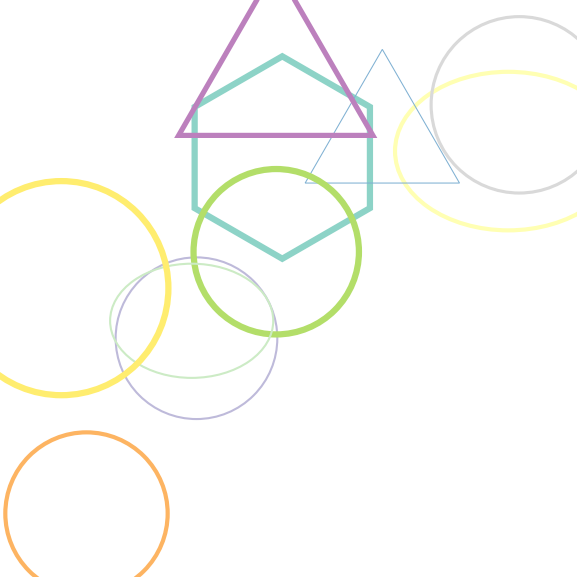[{"shape": "hexagon", "thickness": 3, "radius": 0.88, "center": [0.489, 0.726]}, {"shape": "oval", "thickness": 2, "radius": 0.98, "center": [0.88, 0.738]}, {"shape": "circle", "thickness": 1, "radius": 0.7, "center": [0.34, 0.413]}, {"shape": "triangle", "thickness": 0.5, "radius": 0.77, "center": [0.662, 0.759]}, {"shape": "circle", "thickness": 2, "radius": 0.7, "center": [0.15, 0.11]}, {"shape": "circle", "thickness": 3, "radius": 0.72, "center": [0.478, 0.563]}, {"shape": "circle", "thickness": 1.5, "radius": 0.76, "center": [0.899, 0.818]}, {"shape": "triangle", "thickness": 2.5, "radius": 0.97, "center": [0.477, 0.862]}, {"shape": "oval", "thickness": 1, "radius": 0.71, "center": [0.332, 0.444]}, {"shape": "circle", "thickness": 3, "radius": 0.93, "center": [0.106, 0.5]}]